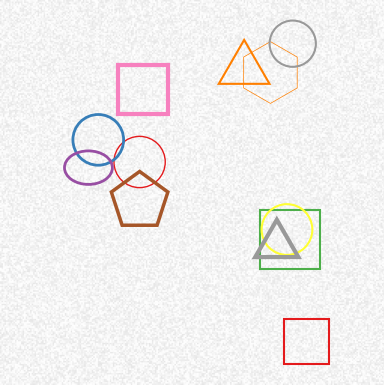[{"shape": "circle", "thickness": 1, "radius": 0.33, "center": [0.363, 0.579]}, {"shape": "square", "thickness": 1.5, "radius": 0.29, "center": [0.797, 0.113]}, {"shape": "circle", "thickness": 2, "radius": 0.33, "center": [0.255, 0.637]}, {"shape": "square", "thickness": 1.5, "radius": 0.39, "center": [0.753, 0.378]}, {"shape": "oval", "thickness": 2, "radius": 0.31, "center": [0.23, 0.565]}, {"shape": "hexagon", "thickness": 0.5, "radius": 0.4, "center": [0.702, 0.812]}, {"shape": "triangle", "thickness": 1.5, "radius": 0.38, "center": [0.634, 0.82]}, {"shape": "circle", "thickness": 1.5, "radius": 0.33, "center": [0.745, 0.404]}, {"shape": "pentagon", "thickness": 2.5, "radius": 0.39, "center": [0.363, 0.477]}, {"shape": "square", "thickness": 3, "radius": 0.32, "center": [0.371, 0.768]}, {"shape": "triangle", "thickness": 3, "radius": 0.32, "center": [0.719, 0.365]}, {"shape": "circle", "thickness": 1.5, "radius": 0.3, "center": [0.76, 0.887]}]